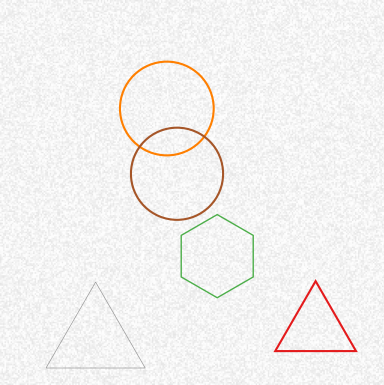[{"shape": "triangle", "thickness": 1.5, "radius": 0.61, "center": [0.82, 0.149]}, {"shape": "hexagon", "thickness": 1, "radius": 0.54, "center": [0.564, 0.335]}, {"shape": "circle", "thickness": 1.5, "radius": 0.61, "center": [0.433, 0.718]}, {"shape": "circle", "thickness": 1.5, "radius": 0.6, "center": [0.46, 0.549]}, {"shape": "triangle", "thickness": 0.5, "radius": 0.74, "center": [0.248, 0.119]}]